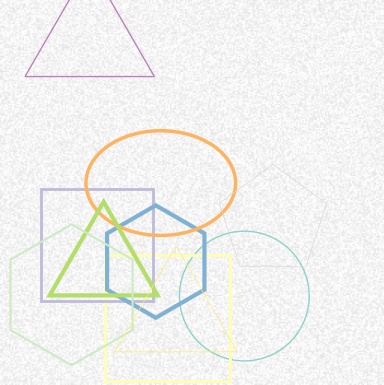[{"shape": "circle", "thickness": 1, "radius": 0.84, "center": [0.635, 0.231]}, {"shape": "square", "thickness": 2, "radius": 0.81, "center": [0.434, 0.174]}, {"shape": "square", "thickness": 2, "radius": 0.73, "center": [0.252, 0.364]}, {"shape": "hexagon", "thickness": 3, "radius": 0.73, "center": [0.405, 0.321]}, {"shape": "oval", "thickness": 2.5, "radius": 0.97, "center": [0.418, 0.524]}, {"shape": "triangle", "thickness": 3, "radius": 0.81, "center": [0.269, 0.314]}, {"shape": "pentagon", "thickness": 0.5, "radius": 0.73, "center": [0.709, 0.427]}, {"shape": "triangle", "thickness": 1, "radius": 0.97, "center": [0.233, 0.898]}, {"shape": "hexagon", "thickness": 1.5, "radius": 0.92, "center": [0.186, 0.234]}, {"shape": "triangle", "thickness": 0.5, "radius": 0.92, "center": [0.458, 0.178]}]